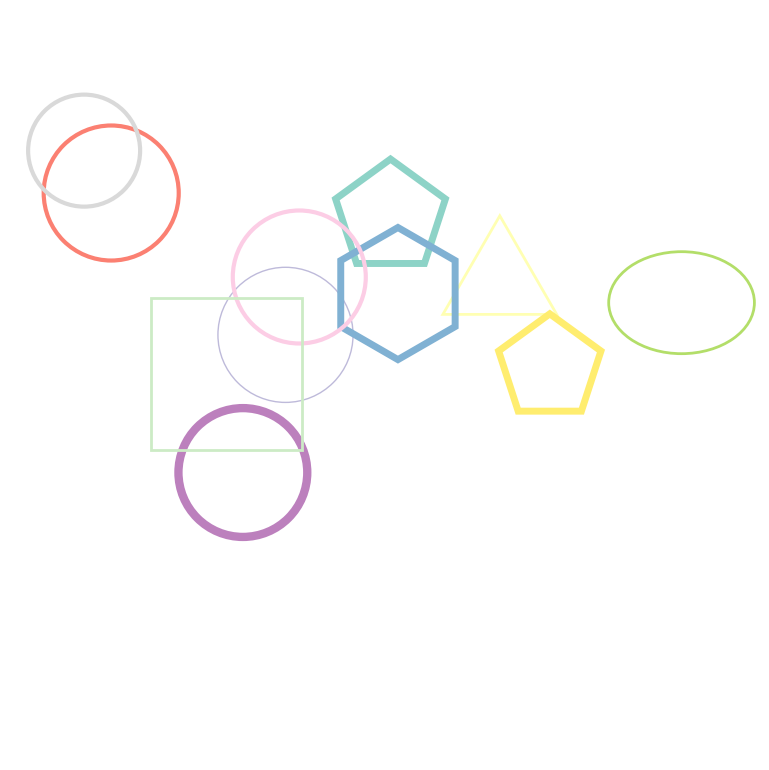[{"shape": "pentagon", "thickness": 2.5, "radius": 0.37, "center": [0.507, 0.718]}, {"shape": "triangle", "thickness": 1, "radius": 0.43, "center": [0.649, 0.634]}, {"shape": "circle", "thickness": 0.5, "radius": 0.44, "center": [0.371, 0.565]}, {"shape": "circle", "thickness": 1.5, "radius": 0.44, "center": [0.144, 0.749]}, {"shape": "hexagon", "thickness": 2.5, "radius": 0.43, "center": [0.517, 0.619]}, {"shape": "oval", "thickness": 1, "radius": 0.47, "center": [0.885, 0.607]}, {"shape": "circle", "thickness": 1.5, "radius": 0.43, "center": [0.389, 0.64]}, {"shape": "circle", "thickness": 1.5, "radius": 0.36, "center": [0.109, 0.804]}, {"shape": "circle", "thickness": 3, "radius": 0.42, "center": [0.315, 0.386]}, {"shape": "square", "thickness": 1, "radius": 0.49, "center": [0.294, 0.514]}, {"shape": "pentagon", "thickness": 2.5, "radius": 0.35, "center": [0.714, 0.523]}]